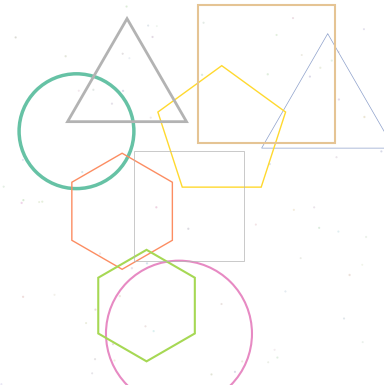[{"shape": "circle", "thickness": 2.5, "radius": 0.75, "center": [0.199, 0.659]}, {"shape": "hexagon", "thickness": 1, "radius": 0.75, "center": [0.317, 0.451]}, {"shape": "triangle", "thickness": 0.5, "radius": 0.99, "center": [0.851, 0.714]}, {"shape": "circle", "thickness": 1.5, "radius": 0.95, "center": [0.465, 0.133]}, {"shape": "hexagon", "thickness": 1.5, "radius": 0.72, "center": [0.381, 0.206]}, {"shape": "pentagon", "thickness": 1, "radius": 0.87, "center": [0.576, 0.655]}, {"shape": "square", "thickness": 1.5, "radius": 0.89, "center": [0.692, 0.808]}, {"shape": "triangle", "thickness": 2, "radius": 0.89, "center": [0.33, 0.773]}, {"shape": "square", "thickness": 0.5, "radius": 0.71, "center": [0.491, 0.464]}]